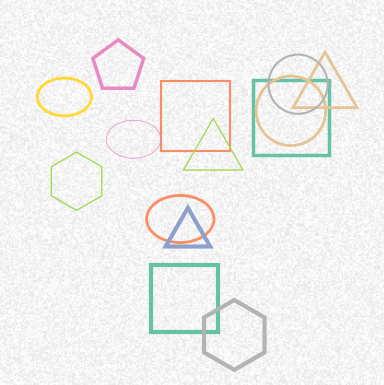[{"shape": "square", "thickness": 2.5, "radius": 0.49, "center": [0.756, 0.695]}, {"shape": "square", "thickness": 3, "radius": 0.44, "center": [0.479, 0.225]}, {"shape": "oval", "thickness": 2, "radius": 0.44, "center": [0.468, 0.431]}, {"shape": "square", "thickness": 1.5, "radius": 0.45, "center": [0.508, 0.698]}, {"shape": "triangle", "thickness": 3, "radius": 0.33, "center": [0.488, 0.393]}, {"shape": "pentagon", "thickness": 2.5, "radius": 0.35, "center": [0.307, 0.827]}, {"shape": "oval", "thickness": 0.5, "radius": 0.35, "center": [0.347, 0.638]}, {"shape": "triangle", "thickness": 1, "radius": 0.45, "center": [0.554, 0.603]}, {"shape": "hexagon", "thickness": 1, "radius": 0.38, "center": [0.199, 0.529]}, {"shape": "oval", "thickness": 2, "radius": 0.35, "center": [0.167, 0.748]}, {"shape": "circle", "thickness": 2, "radius": 0.45, "center": [0.756, 0.712]}, {"shape": "triangle", "thickness": 2, "radius": 0.48, "center": [0.844, 0.768]}, {"shape": "hexagon", "thickness": 3, "radius": 0.45, "center": [0.609, 0.13]}, {"shape": "circle", "thickness": 1.5, "radius": 0.38, "center": [0.774, 0.781]}]